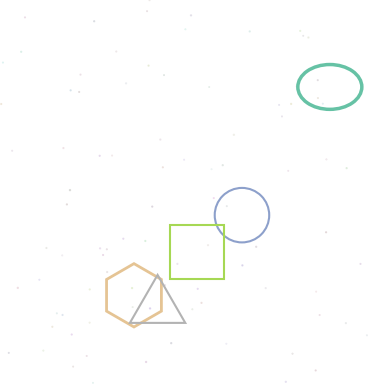[{"shape": "oval", "thickness": 2.5, "radius": 0.42, "center": [0.857, 0.774]}, {"shape": "circle", "thickness": 1.5, "radius": 0.35, "center": [0.628, 0.441]}, {"shape": "square", "thickness": 1.5, "radius": 0.35, "center": [0.512, 0.345]}, {"shape": "hexagon", "thickness": 2, "radius": 0.41, "center": [0.348, 0.233]}, {"shape": "triangle", "thickness": 1.5, "radius": 0.42, "center": [0.409, 0.203]}]